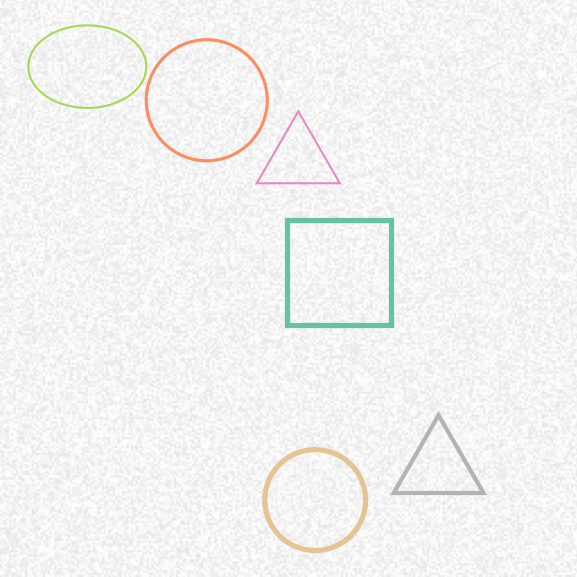[{"shape": "square", "thickness": 2.5, "radius": 0.45, "center": [0.587, 0.528]}, {"shape": "circle", "thickness": 1.5, "radius": 0.52, "center": [0.358, 0.826]}, {"shape": "triangle", "thickness": 1, "radius": 0.42, "center": [0.517, 0.723]}, {"shape": "oval", "thickness": 1, "radius": 0.51, "center": [0.151, 0.884]}, {"shape": "circle", "thickness": 2.5, "radius": 0.44, "center": [0.546, 0.133]}, {"shape": "triangle", "thickness": 2, "radius": 0.45, "center": [0.759, 0.19]}]